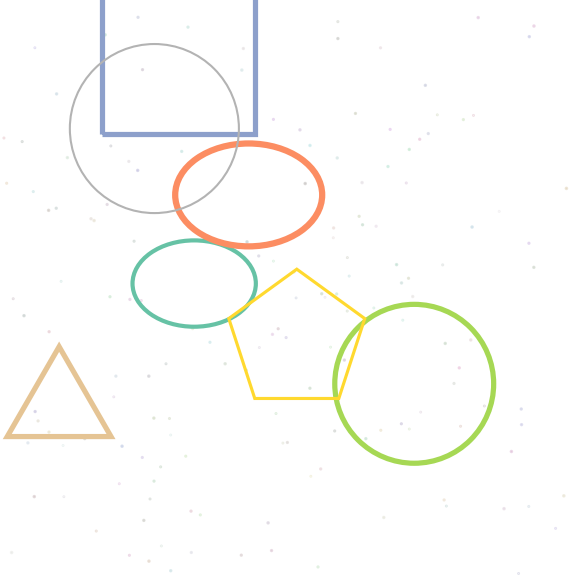[{"shape": "oval", "thickness": 2, "radius": 0.53, "center": [0.336, 0.508]}, {"shape": "oval", "thickness": 3, "radius": 0.64, "center": [0.431, 0.662]}, {"shape": "square", "thickness": 2.5, "radius": 0.66, "center": [0.309, 0.899]}, {"shape": "circle", "thickness": 2.5, "radius": 0.69, "center": [0.717, 0.335]}, {"shape": "pentagon", "thickness": 1.5, "radius": 0.62, "center": [0.514, 0.409]}, {"shape": "triangle", "thickness": 2.5, "radius": 0.52, "center": [0.102, 0.295]}, {"shape": "circle", "thickness": 1, "radius": 0.73, "center": [0.267, 0.777]}]